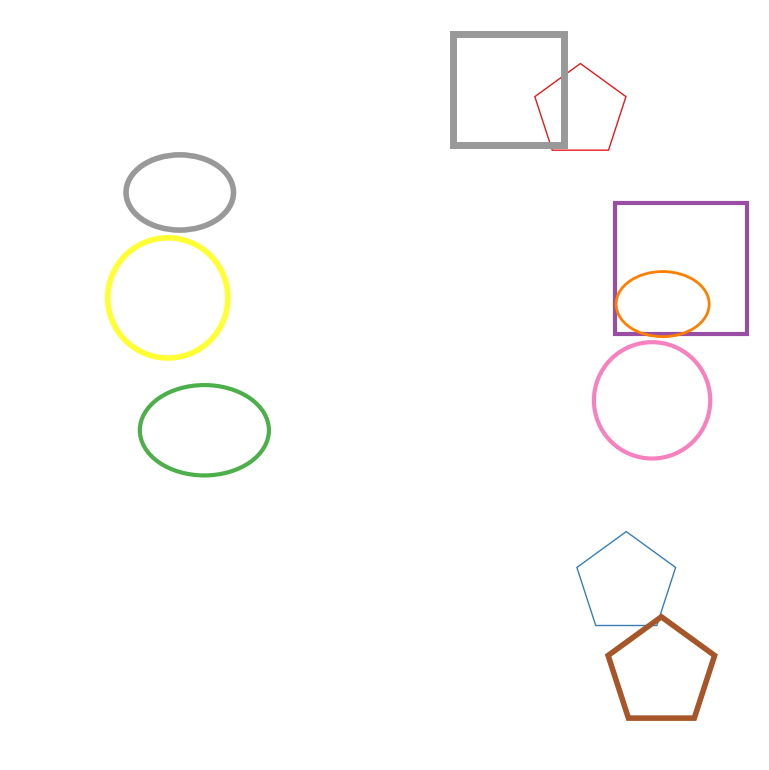[{"shape": "pentagon", "thickness": 0.5, "radius": 0.31, "center": [0.754, 0.855]}, {"shape": "pentagon", "thickness": 0.5, "radius": 0.34, "center": [0.813, 0.242]}, {"shape": "oval", "thickness": 1.5, "radius": 0.42, "center": [0.265, 0.441]}, {"shape": "square", "thickness": 1.5, "radius": 0.43, "center": [0.885, 0.651]}, {"shape": "oval", "thickness": 1, "radius": 0.3, "center": [0.861, 0.605]}, {"shape": "circle", "thickness": 2, "radius": 0.39, "center": [0.218, 0.613]}, {"shape": "pentagon", "thickness": 2, "radius": 0.36, "center": [0.859, 0.126]}, {"shape": "circle", "thickness": 1.5, "radius": 0.38, "center": [0.847, 0.48]}, {"shape": "square", "thickness": 2.5, "radius": 0.36, "center": [0.661, 0.883]}, {"shape": "oval", "thickness": 2, "radius": 0.35, "center": [0.233, 0.75]}]